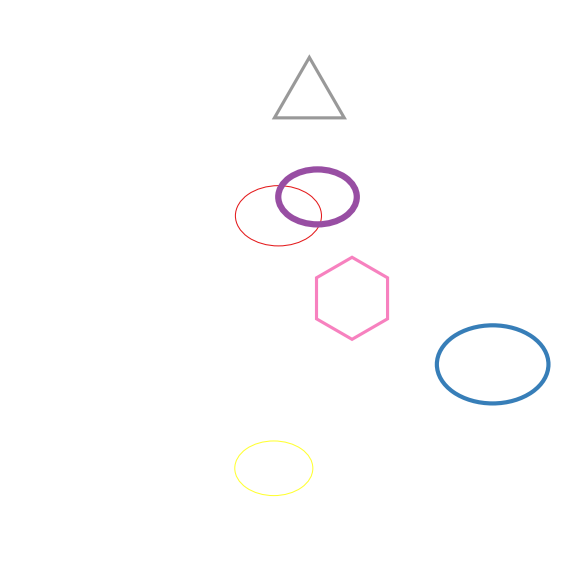[{"shape": "oval", "thickness": 0.5, "radius": 0.37, "center": [0.482, 0.625]}, {"shape": "oval", "thickness": 2, "radius": 0.48, "center": [0.853, 0.368]}, {"shape": "oval", "thickness": 3, "radius": 0.34, "center": [0.55, 0.658]}, {"shape": "oval", "thickness": 0.5, "radius": 0.34, "center": [0.474, 0.188]}, {"shape": "hexagon", "thickness": 1.5, "radius": 0.36, "center": [0.61, 0.483]}, {"shape": "triangle", "thickness": 1.5, "radius": 0.35, "center": [0.536, 0.83]}]